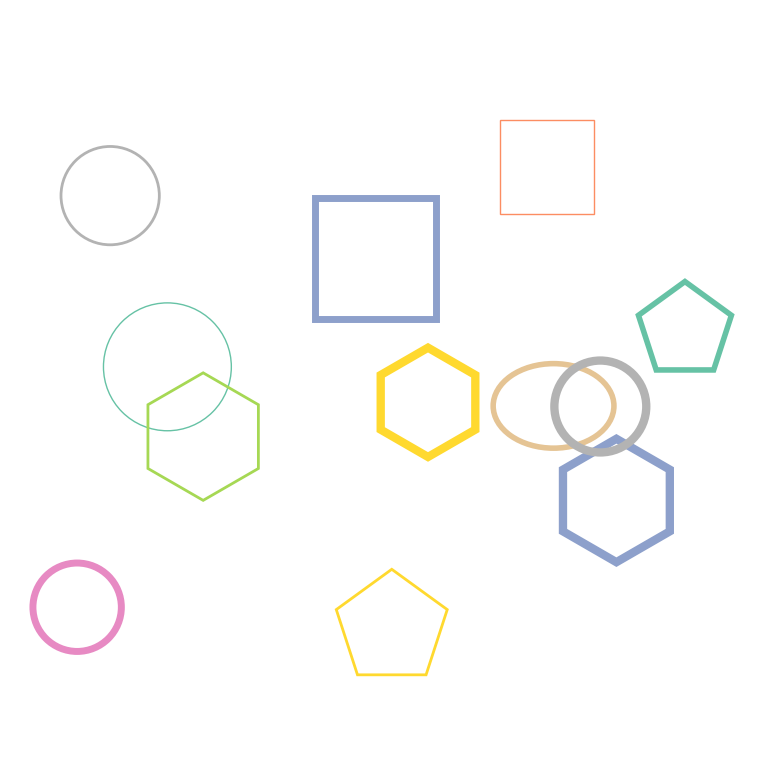[{"shape": "pentagon", "thickness": 2, "radius": 0.32, "center": [0.89, 0.571]}, {"shape": "circle", "thickness": 0.5, "radius": 0.42, "center": [0.217, 0.524]}, {"shape": "square", "thickness": 0.5, "radius": 0.3, "center": [0.711, 0.783]}, {"shape": "square", "thickness": 2.5, "radius": 0.39, "center": [0.488, 0.664]}, {"shape": "hexagon", "thickness": 3, "radius": 0.4, "center": [0.801, 0.35]}, {"shape": "circle", "thickness": 2.5, "radius": 0.29, "center": [0.1, 0.211]}, {"shape": "hexagon", "thickness": 1, "radius": 0.41, "center": [0.264, 0.433]}, {"shape": "pentagon", "thickness": 1, "radius": 0.38, "center": [0.509, 0.185]}, {"shape": "hexagon", "thickness": 3, "radius": 0.35, "center": [0.556, 0.478]}, {"shape": "oval", "thickness": 2, "radius": 0.39, "center": [0.719, 0.473]}, {"shape": "circle", "thickness": 3, "radius": 0.3, "center": [0.78, 0.472]}, {"shape": "circle", "thickness": 1, "radius": 0.32, "center": [0.143, 0.746]}]